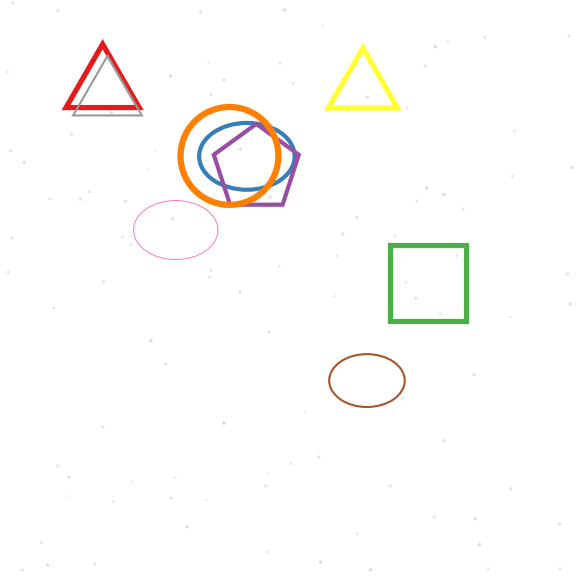[{"shape": "triangle", "thickness": 2.5, "radius": 0.37, "center": [0.178, 0.849]}, {"shape": "oval", "thickness": 2, "radius": 0.41, "center": [0.428, 0.728]}, {"shape": "square", "thickness": 2.5, "radius": 0.33, "center": [0.741, 0.509]}, {"shape": "pentagon", "thickness": 2, "radius": 0.39, "center": [0.444, 0.707]}, {"shape": "circle", "thickness": 3, "radius": 0.42, "center": [0.397, 0.729]}, {"shape": "triangle", "thickness": 2.5, "radius": 0.35, "center": [0.628, 0.847]}, {"shape": "oval", "thickness": 1, "radius": 0.33, "center": [0.635, 0.34]}, {"shape": "oval", "thickness": 0.5, "radius": 0.37, "center": [0.304, 0.601]}, {"shape": "triangle", "thickness": 1, "radius": 0.34, "center": [0.186, 0.834]}]